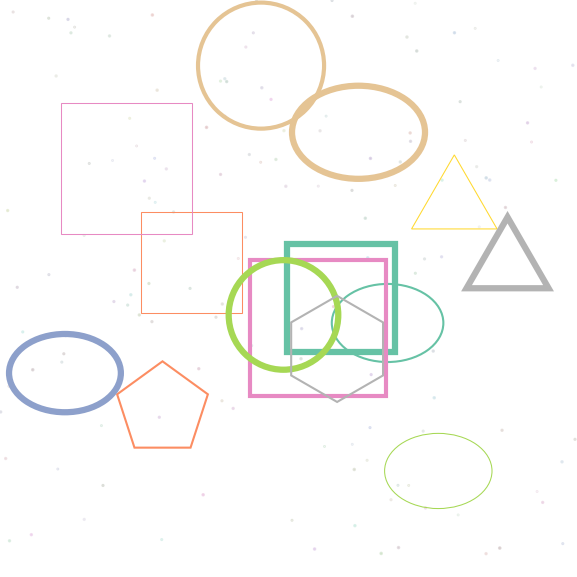[{"shape": "square", "thickness": 3, "radius": 0.47, "center": [0.59, 0.483]}, {"shape": "oval", "thickness": 1, "radius": 0.48, "center": [0.671, 0.44]}, {"shape": "pentagon", "thickness": 1, "radius": 0.41, "center": [0.281, 0.291]}, {"shape": "square", "thickness": 0.5, "radius": 0.44, "center": [0.331, 0.544]}, {"shape": "oval", "thickness": 3, "radius": 0.48, "center": [0.112, 0.353]}, {"shape": "square", "thickness": 0.5, "radius": 0.57, "center": [0.219, 0.707]}, {"shape": "square", "thickness": 2, "radius": 0.59, "center": [0.551, 0.431]}, {"shape": "circle", "thickness": 3, "radius": 0.47, "center": [0.491, 0.454]}, {"shape": "oval", "thickness": 0.5, "radius": 0.46, "center": [0.759, 0.184]}, {"shape": "triangle", "thickness": 0.5, "radius": 0.43, "center": [0.787, 0.645]}, {"shape": "circle", "thickness": 2, "radius": 0.55, "center": [0.452, 0.886]}, {"shape": "oval", "thickness": 3, "radius": 0.58, "center": [0.621, 0.77]}, {"shape": "hexagon", "thickness": 1, "radius": 0.46, "center": [0.584, 0.395]}, {"shape": "triangle", "thickness": 3, "radius": 0.41, "center": [0.879, 0.541]}]